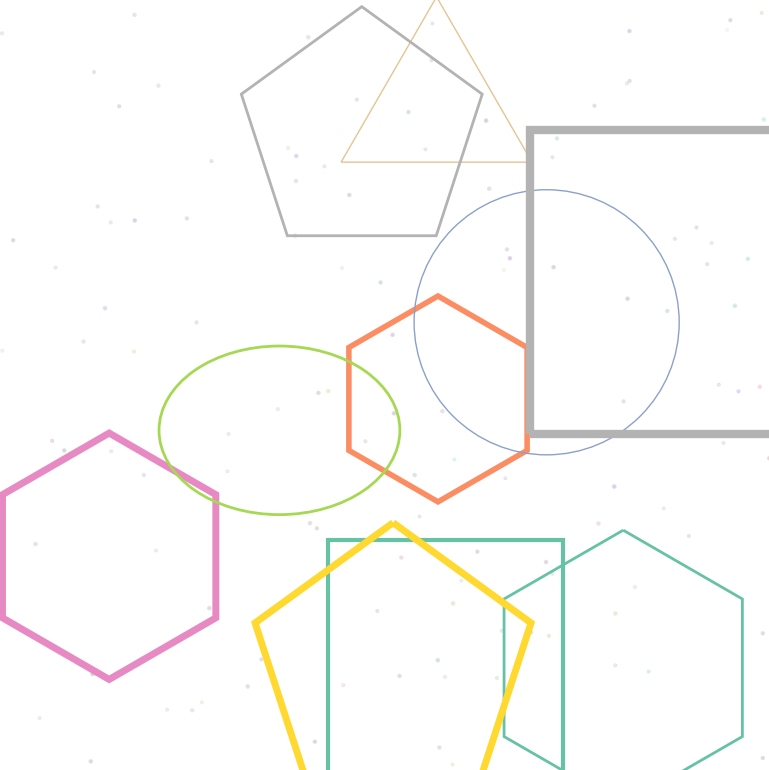[{"shape": "square", "thickness": 1.5, "radius": 0.76, "center": [0.579, 0.146]}, {"shape": "hexagon", "thickness": 1, "radius": 0.89, "center": [0.809, 0.133]}, {"shape": "hexagon", "thickness": 2, "radius": 0.67, "center": [0.569, 0.482]}, {"shape": "circle", "thickness": 0.5, "radius": 0.86, "center": [0.71, 0.581]}, {"shape": "hexagon", "thickness": 2.5, "radius": 0.8, "center": [0.142, 0.278]}, {"shape": "oval", "thickness": 1, "radius": 0.78, "center": [0.363, 0.441]}, {"shape": "pentagon", "thickness": 2.5, "radius": 0.94, "center": [0.51, 0.133]}, {"shape": "triangle", "thickness": 0.5, "radius": 0.72, "center": [0.567, 0.861]}, {"shape": "pentagon", "thickness": 1, "radius": 0.82, "center": [0.47, 0.827]}, {"shape": "square", "thickness": 3, "radius": 0.99, "center": [0.886, 0.633]}]